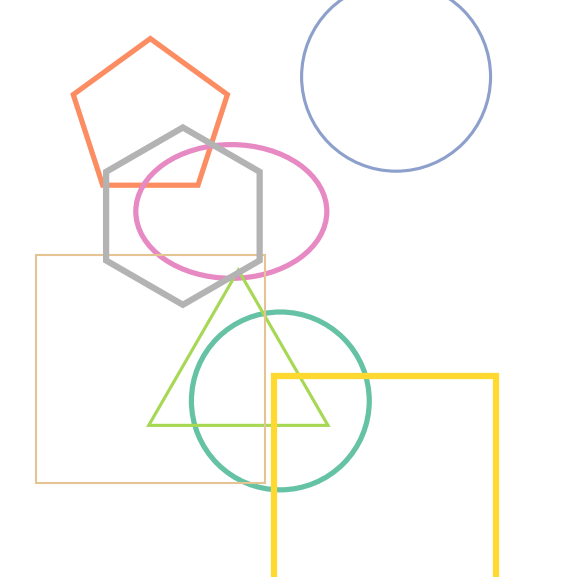[{"shape": "circle", "thickness": 2.5, "radius": 0.77, "center": [0.485, 0.305]}, {"shape": "pentagon", "thickness": 2.5, "radius": 0.7, "center": [0.26, 0.792]}, {"shape": "circle", "thickness": 1.5, "radius": 0.82, "center": [0.686, 0.866]}, {"shape": "oval", "thickness": 2.5, "radius": 0.83, "center": [0.401, 0.633]}, {"shape": "triangle", "thickness": 1.5, "radius": 0.9, "center": [0.413, 0.352]}, {"shape": "square", "thickness": 3, "radius": 0.96, "center": [0.666, 0.156]}, {"shape": "square", "thickness": 1, "radius": 0.99, "center": [0.261, 0.36]}, {"shape": "hexagon", "thickness": 3, "radius": 0.77, "center": [0.317, 0.625]}]